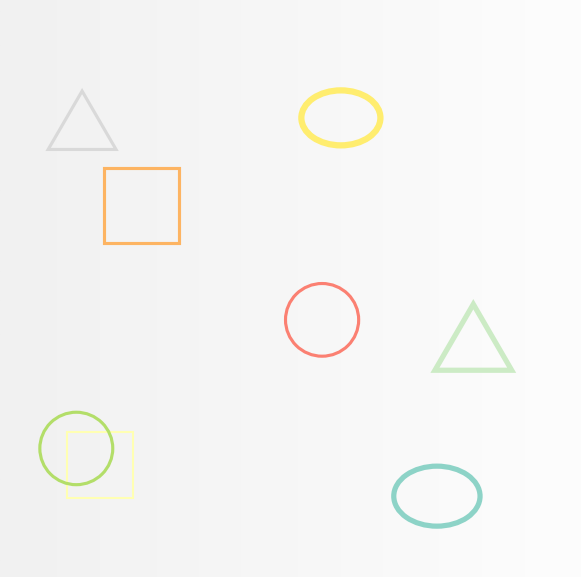[{"shape": "oval", "thickness": 2.5, "radius": 0.37, "center": [0.752, 0.14]}, {"shape": "square", "thickness": 1, "radius": 0.29, "center": [0.172, 0.194]}, {"shape": "circle", "thickness": 1.5, "radius": 0.31, "center": [0.554, 0.445]}, {"shape": "square", "thickness": 1.5, "radius": 0.32, "center": [0.244, 0.644]}, {"shape": "circle", "thickness": 1.5, "radius": 0.31, "center": [0.131, 0.223]}, {"shape": "triangle", "thickness": 1.5, "radius": 0.34, "center": [0.141, 0.774]}, {"shape": "triangle", "thickness": 2.5, "radius": 0.38, "center": [0.814, 0.396]}, {"shape": "oval", "thickness": 3, "radius": 0.34, "center": [0.586, 0.795]}]